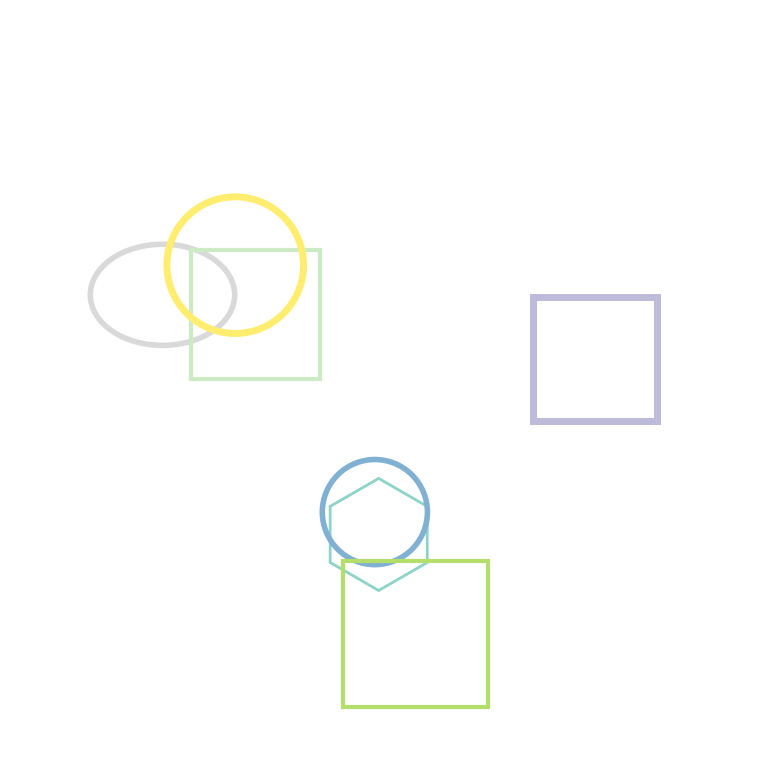[{"shape": "hexagon", "thickness": 1, "radius": 0.36, "center": [0.492, 0.306]}, {"shape": "square", "thickness": 2.5, "radius": 0.4, "center": [0.772, 0.534]}, {"shape": "circle", "thickness": 2, "radius": 0.34, "center": [0.487, 0.335]}, {"shape": "square", "thickness": 1.5, "radius": 0.47, "center": [0.539, 0.177]}, {"shape": "oval", "thickness": 2, "radius": 0.47, "center": [0.211, 0.617]}, {"shape": "square", "thickness": 1.5, "radius": 0.42, "center": [0.332, 0.591]}, {"shape": "circle", "thickness": 2.5, "radius": 0.44, "center": [0.305, 0.656]}]